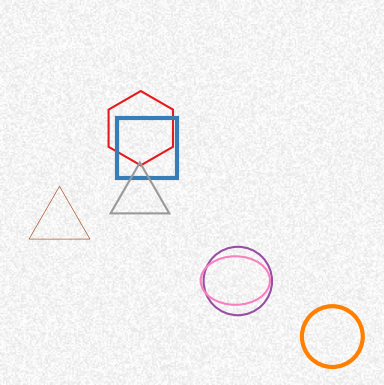[{"shape": "hexagon", "thickness": 1.5, "radius": 0.48, "center": [0.366, 0.667]}, {"shape": "square", "thickness": 3, "radius": 0.39, "center": [0.382, 0.616]}, {"shape": "circle", "thickness": 1.5, "radius": 0.44, "center": [0.618, 0.27]}, {"shape": "circle", "thickness": 3, "radius": 0.39, "center": [0.863, 0.126]}, {"shape": "triangle", "thickness": 0.5, "radius": 0.46, "center": [0.155, 0.425]}, {"shape": "oval", "thickness": 1.5, "radius": 0.45, "center": [0.611, 0.271]}, {"shape": "triangle", "thickness": 1.5, "radius": 0.44, "center": [0.363, 0.49]}]